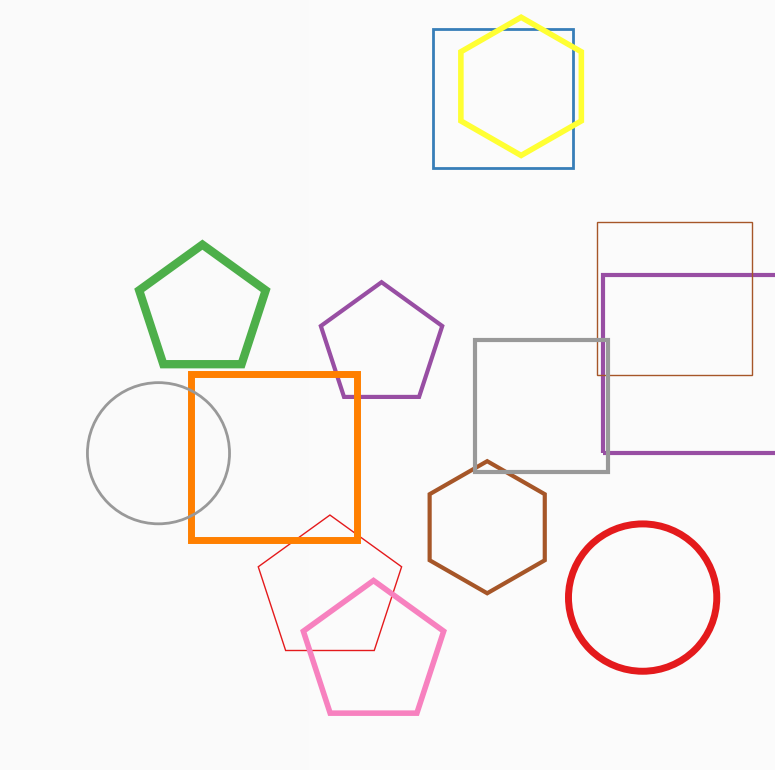[{"shape": "pentagon", "thickness": 0.5, "radius": 0.49, "center": [0.426, 0.234]}, {"shape": "circle", "thickness": 2.5, "radius": 0.48, "center": [0.829, 0.224]}, {"shape": "square", "thickness": 1, "radius": 0.45, "center": [0.65, 0.872]}, {"shape": "pentagon", "thickness": 3, "radius": 0.43, "center": [0.261, 0.596]}, {"shape": "square", "thickness": 1.5, "radius": 0.58, "center": [0.894, 0.527]}, {"shape": "pentagon", "thickness": 1.5, "radius": 0.41, "center": [0.492, 0.551]}, {"shape": "square", "thickness": 2.5, "radius": 0.54, "center": [0.354, 0.406]}, {"shape": "hexagon", "thickness": 2, "radius": 0.45, "center": [0.672, 0.888]}, {"shape": "hexagon", "thickness": 1.5, "radius": 0.43, "center": [0.629, 0.315]}, {"shape": "square", "thickness": 0.5, "radius": 0.5, "center": [0.87, 0.612]}, {"shape": "pentagon", "thickness": 2, "radius": 0.48, "center": [0.482, 0.151]}, {"shape": "circle", "thickness": 1, "radius": 0.46, "center": [0.204, 0.411]}, {"shape": "square", "thickness": 1.5, "radius": 0.43, "center": [0.699, 0.472]}]